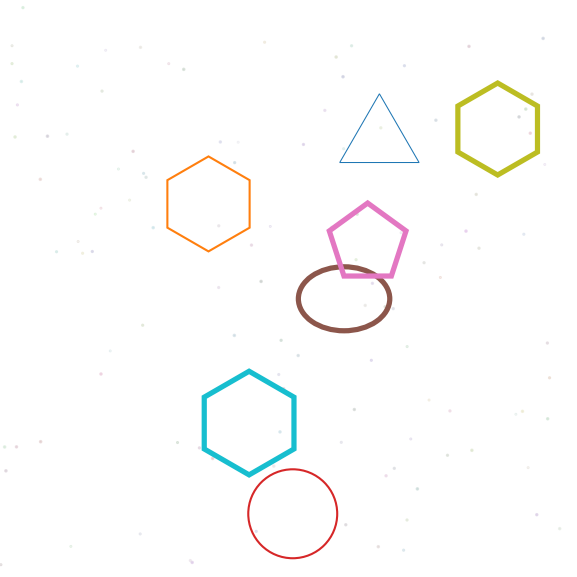[{"shape": "triangle", "thickness": 0.5, "radius": 0.4, "center": [0.657, 0.757]}, {"shape": "hexagon", "thickness": 1, "radius": 0.41, "center": [0.361, 0.646]}, {"shape": "circle", "thickness": 1, "radius": 0.39, "center": [0.507, 0.109]}, {"shape": "oval", "thickness": 2.5, "radius": 0.4, "center": [0.596, 0.482]}, {"shape": "pentagon", "thickness": 2.5, "radius": 0.35, "center": [0.637, 0.578]}, {"shape": "hexagon", "thickness": 2.5, "radius": 0.4, "center": [0.862, 0.776]}, {"shape": "hexagon", "thickness": 2.5, "radius": 0.45, "center": [0.431, 0.267]}]